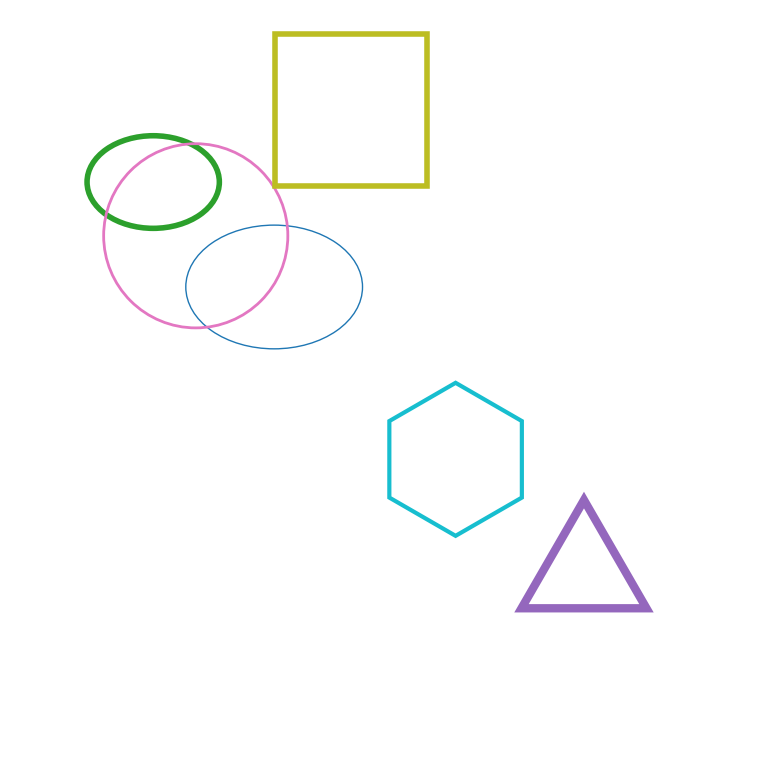[{"shape": "oval", "thickness": 0.5, "radius": 0.57, "center": [0.356, 0.627]}, {"shape": "oval", "thickness": 2, "radius": 0.43, "center": [0.199, 0.764]}, {"shape": "triangle", "thickness": 3, "radius": 0.47, "center": [0.758, 0.257]}, {"shape": "circle", "thickness": 1, "radius": 0.6, "center": [0.254, 0.694]}, {"shape": "square", "thickness": 2, "radius": 0.49, "center": [0.456, 0.857]}, {"shape": "hexagon", "thickness": 1.5, "radius": 0.5, "center": [0.592, 0.403]}]